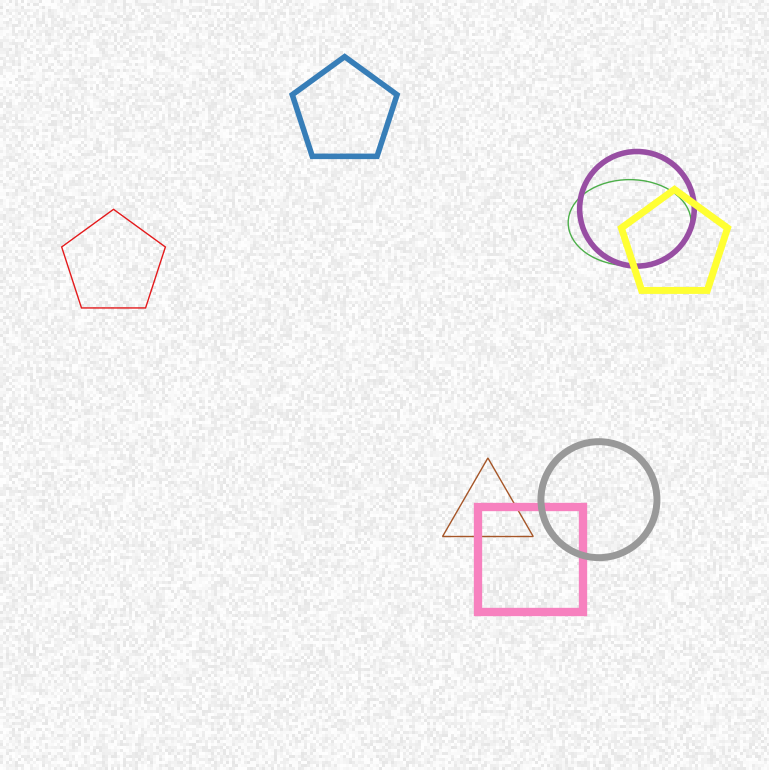[{"shape": "pentagon", "thickness": 0.5, "radius": 0.35, "center": [0.147, 0.657]}, {"shape": "pentagon", "thickness": 2, "radius": 0.36, "center": [0.448, 0.855]}, {"shape": "oval", "thickness": 0.5, "radius": 0.4, "center": [0.818, 0.711]}, {"shape": "circle", "thickness": 2, "radius": 0.37, "center": [0.827, 0.729]}, {"shape": "pentagon", "thickness": 2.5, "radius": 0.36, "center": [0.876, 0.681]}, {"shape": "triangle", "thickness": 0.5, "radius": 0.34, "center": [0.634, 0.337]}, {"shape": "square", "thickness": 3, "radius": 0.34, "center": [0.689, 0.274]}, {"shape": "circle", "thickness": 2.5, "radius": 0.38, "center": [0.778, 0.351]}]